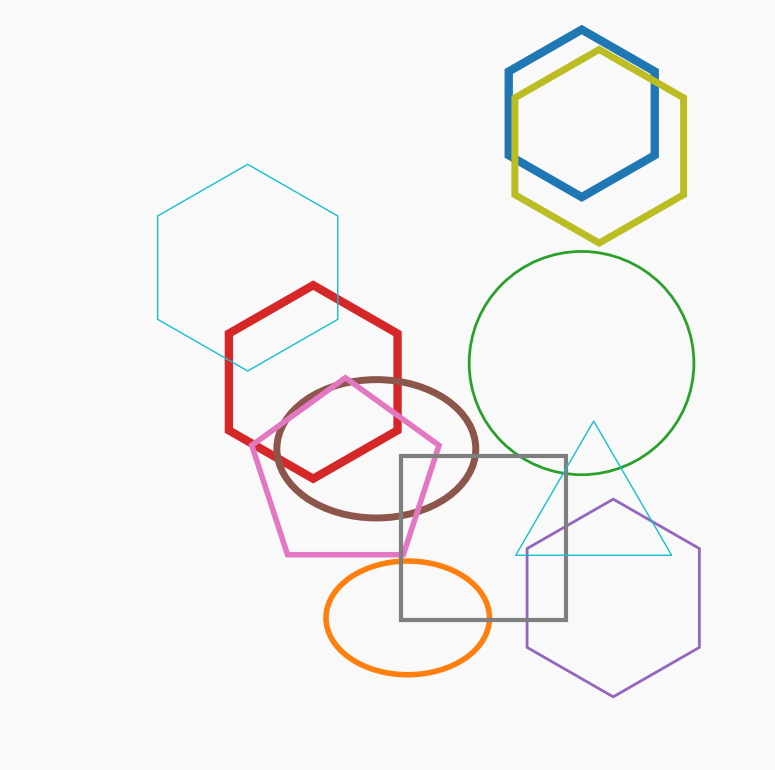[{"shape": "hexagon", "thickness": 3, "radius": 0.54, "center": [0.751, 0.853]}, {"shape": "oval", "thickness": 2, "radius": 0.53, "center": [0.526, 0.198]}, {"shape": "circle", "thickness": 1, "radius": 0.72, "center": [0.75, 0.528]}, {"shape": "hexagon", "thickness": 3, "radius": 0.63, "center": [0.404, 0.504]}, {"shape": "hexagon", "thickness": 1, "radius": 0.64, "center": [0.791, 0.223]}, {"shape": "oval", "thickness": 2.5, "radius": 0.64, "center": [0.486, 0.417]}, {"shape": "pentagon", "thickness": 2, "radius": 0.64, "center": [0.446, 0.382]}, {"shape": "square", "thickness": 1.5, "radius": 0.53, "center": [0.624, 0.301]}, {"shape": "hexagon", "thickness": 2.5, "radius": 0.63, "center": [0.773, 0.81]}, {"shape": "hexagon", "thickness": 0.5, "radius": 0.67, "center": [0.32, 0.652]}, {"shape": "triangle", "thickness": 0.5, "radius": 0.58, "center": [0.766, 0.337]}]